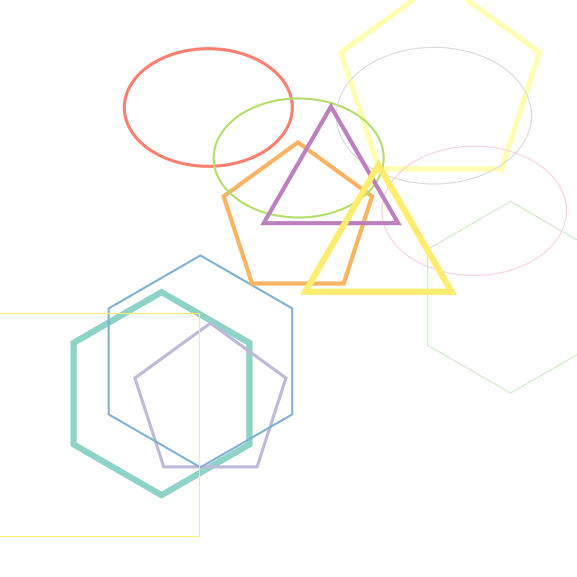[{"shape": "hexagon", "thickness": 3, "radius": 0.88, "center": [0.28, 0.318]}, {"shape": "pentagon", "thickness": 2.5, "radius": 0.9, "center": [0.762, 0.853]}, {"shape": "pentagon", "thickness": 1.5, "radius": 0.69, "center": [0.364, 0.302]}, {"shape": "oval", "thickness": 1.5, "radius": 0.73, "center": [0.361, 0.813]}, {"shape": "hexagon", "thickness": 1, "radius": 0.92, "center": [0.347, 0.373]}, {"shape": "pentagon", "thickness": 2, "radius": 0.68, "center": [0.516, 0.617]}, {"shape": "oval", "thickness": 1, "radius": 0.74, "center": [0.517, 0.726]}, {"shape": "oval", "thickness": 0.5, "radius": 0.8, "center": [0.821, 0.634]}, {"shape": "oval", "thickness": 0.5, "radius": 0.85, "center": [0.751, 0.799]}, {"shape": "triangle", "thickness": 2, "radius": 0.67, "center": [0.573, 0.68]}, {"shape": "hexagon", "thickness": 0.5, "radius": 0.83, "center": [0.884, 0.484]}, {"shape": "square", "thickness": 0.5, "radius": 0.97, "center": [0.151, 0.264]}, {"shape": "triangle", "thickness": 3, "radius": 0.73, "center": [0.655, 0.567]}]